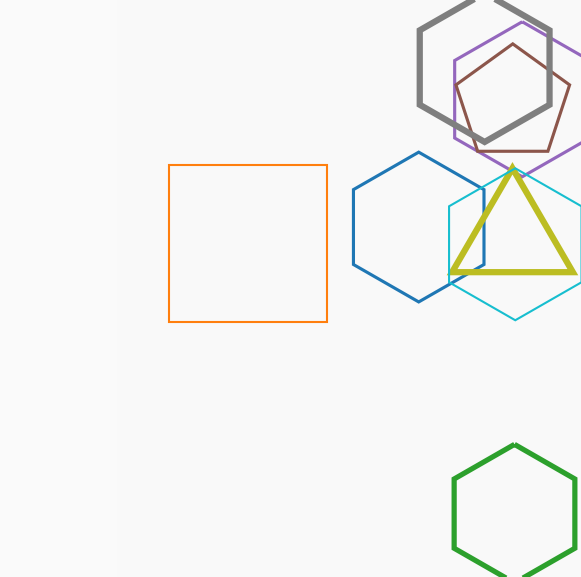[{"shape": "hexagon", "thickness": 1.5, "radius": 0.65, "center": [0.72, 0.606]}, {"shape": "square", "thickness": 1, "radius": 0.68, "center": [0.427, 0.578]}, {"shape": "hexagon", "thickness": 2.5, "radius": 0.6, "center": [0.885, 0.11]}, {"shape": "hexagon", "thickness": 1.5, "radius": 0.67, "center": [0.898, 0.827]}, {"shape": "pentagon", "thickness": 1.5, "radius": 0.51, "center": [0.882, 0.82]}, {"shape": "hexagon", "thickness": 3, "radius": 0.64, "center": [0.834, 0.882]}, {"shape": "triangle", "thickness": 3, "radius": 0.6, "center": [0.882, 0.588]}, {"shape": "hexagon", "thickness": 1, "radius": 0.66, "center": [0.887, 0.576]}]